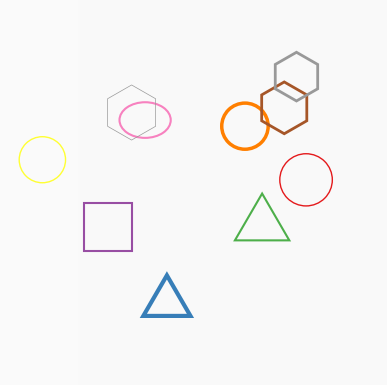[{"shape": "circle", "thickness": 1, "radius": 0.34, "center": [0.79, 0.533]}, {"shape": "triangle", "thickness": 3, "radius": 0.35, "center": [0.431, 0.215]}, {"shape": "triangle", "thickness": 1.5, "radius": 0.41, "center": [0.676, 0.416]}, {"shape": "square", "thickness": 1.5, "radius": 0.31, "center": [0.279, 0.409]}, {"shape": "circle", "thickness": 2.5, "radius": 0.3, "center": [0.632, 0.672]}, {"shape": "circle", "thickness": 1, "radius": 0.3, "center": [0.109, 0.585]}, {"shape": "hexagon", "thickness": 2, "radius": 0.34, "center": [0.734, 0.72]}, {"shape": "oval", "thickness": 1.5, "radius": 0.33, "center": [0.374, 0.688]}, {"shape": "hexagon", "thickness": 0.5, "radius": 0.36, "center": [0.34, 0.708]}, {"shape": "hexagon", "thickness": 2, "radius": 0.32, "center": [0.765, 0.801]}]